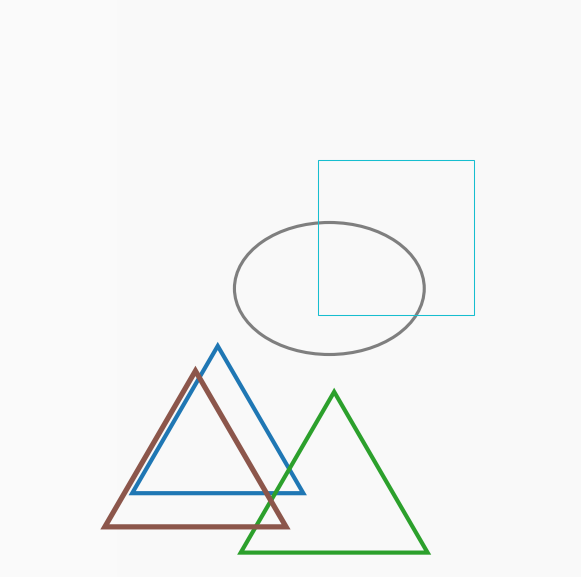[{"shape": "triangle", "thickness": 2, "radius": 0.85, "center": [0.375, 0.23]}, {"shape": "triangle", "thickness": 2, "radius": 0.93, "center": [0.575, 0.135]}, {"shape": "triangle", "thickness": 2.5, "radius": 0.9, "center": [0.336, 0.177]}, {"shape": "oval", "thickness": 1.5, "radius": 0.82, "center": [0.567, 0.5]}, {"shape": "square", "thickness": 0.5, "radius": 0.67, "center": [0.681, 0.588]}]